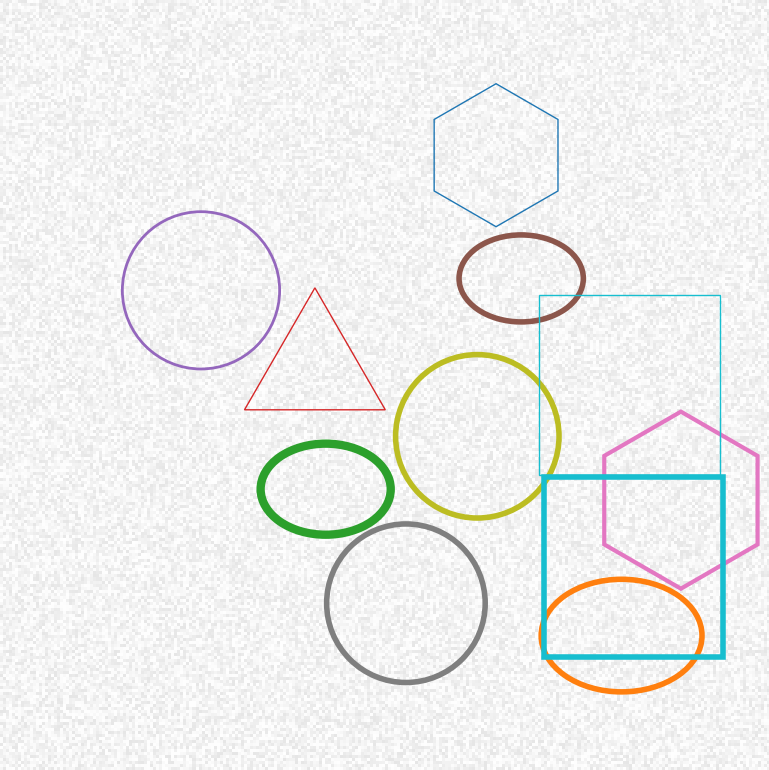[{"shape": "hexagon", "thickness": 0.5, "radius": 0.46, "center": [0.644, 0.798]}, {"shape": "oval", "thickness": 2, "radius": 0.52, "center": [0.807, 0.175]}, {"shape": "oval", "thickness": 3, "radius": 0.42, "center": [0.423, 0.365]}, {"shape": "triangle", "thickness": 0.5, "radius": 0.53, "center": [0.409, 0.521]}, {"shape": "circle", "thickness": 1, "radius": 0.51, "center": [0.261, 0.623]}, {"shape": "oval", "thickness": 2, "radius": 0.4, "center": [0.677, 0.638]}, {"shape": "hexagon", "thickness": 1.5, "radius": 0.57, "center": [0.884, 0.35]}, {"shape": "circle", "thickness": 2, "radius": 0.51, "center": [0.527, 0.217]}, {"shape": "circle", "thickness": 2, "radius": 0.53, "center": [0.62, 0.433]}, {"shape": "square", "thickness": 2, "radius": 0.58, "center": [0.822, 0.263]}, {"shape": "square", "thickness": 0.5, "radius": 0.59, "center": [0.818, 0.5]}]